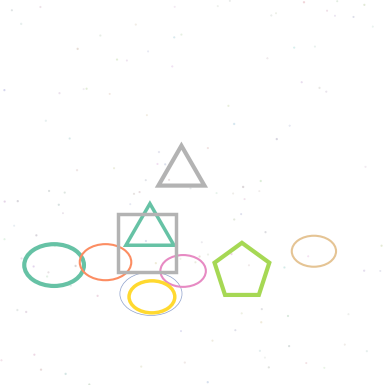[{"shape": "triangle", "thickness": 2.5, "radius": 0.36, "center": [0.389, 0.399]}, {"shape": "oval", "thickness": 3, "radius": 0.39, "center": [0.141, 0.312]}, {"shape": "oval", "thickness": 1.5, "radius": 0.33, "center": [0.274, 0.319]}, {"shape": "oval", "thickness": 0.5, "radius": 0.4, "center": [0.392, 0.237]}, {"shape": "oval", "thickness": 1.5, "radius": 0.3, "center": [0.476, 0.296]}, {"shape": "pentagon", "thickness": 3, "radius": 0.37, "center": [0.628, 0.294]}, {"shape": "oval", "thickness": 2.5, "radius": 0.3, "center": [0.395, 0.229]}, {"shape": "oval", "thickness": 1.5, "radius": 0.29, "center": [0.815, 0.347]}, {"shape": "triangle", "thickness": 3, "radius": 0.35, "center": [0.471, 0.552]}, {"shape": "square", "thickness": 2.5, "radius": 0.38, "center": [0.381, 0.37]}]